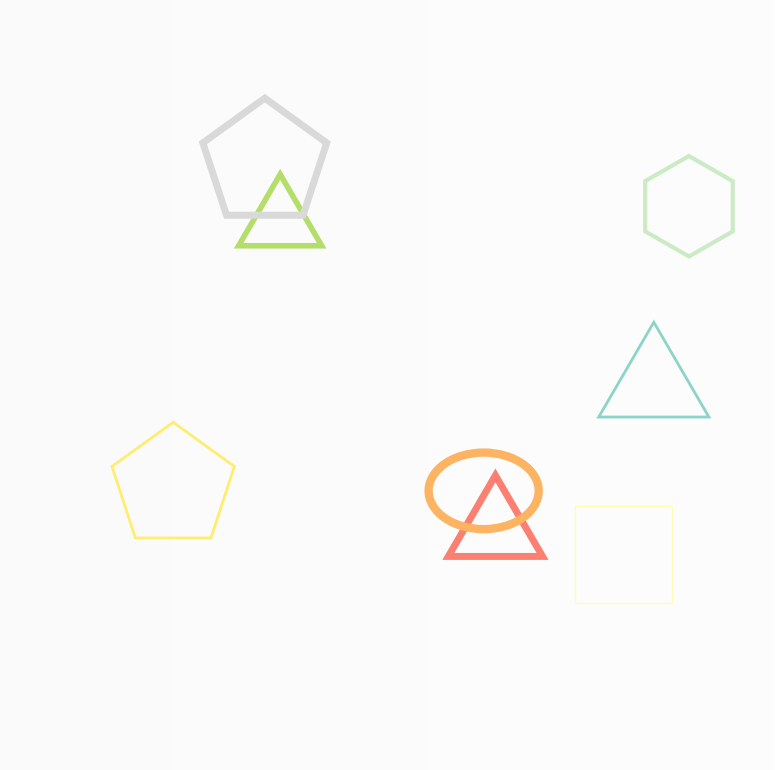[{"shape": "triangle", "thickness": 1, "radius": 0.41, "center": [0.844, 0.499]}, {"shape": "square", "thickness": 0.5, "radius": 0.31, "center": [0.805, 0.28]}, {"shape": "triangle", "thickness": 2.5, "radius": 0.35, "center": [0.639, 0.312]}, {"shape": "oval", "thickness": 3, "radius": 0.36, "center": [0.624, 0.363]}, {"shape": "triangle", "thickness": 2, "radius": 0.31, "center": [0.362, 0.712]}, {"shape": "pentagon", "thickness": 2.5, "radius": 0.42, "center": [0.342, 0.788]}, {"shape": "hexagon", "thickness": 1.5, "radius": 0.33, "center": [0.889, 0.732]}, {"shape": "pentagon", "thickness": 1, "radius": 0.42, "center": [0.223, 0.369]}]